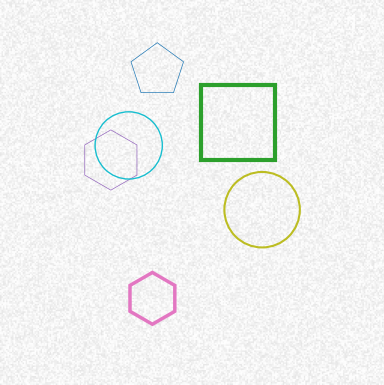[{"shape": "pentagon", "thickness": 0.5, "radius": 0.36, "center": [0.408, 0.817]}, {"shape": "square", "thickness": 3, "radius": 0.48, "center": [0.618, 0.682]}, {"shape": "hexagon", "thickness": 0.5, "radius": 0.39, "center": [0.288, 0.584]}, {"shape": "hexagon", "thickness": 2.5, "radius": 0.34, "center": [0.396, 0.225]}, {"shape": "circle", "thickness": 1.5, "radius": 0.49, "center": [0.681, 0.455]}, {"shape": "circle", "thickness": 1, "radius": 0.44, "center": [0.334, 0.622]}]